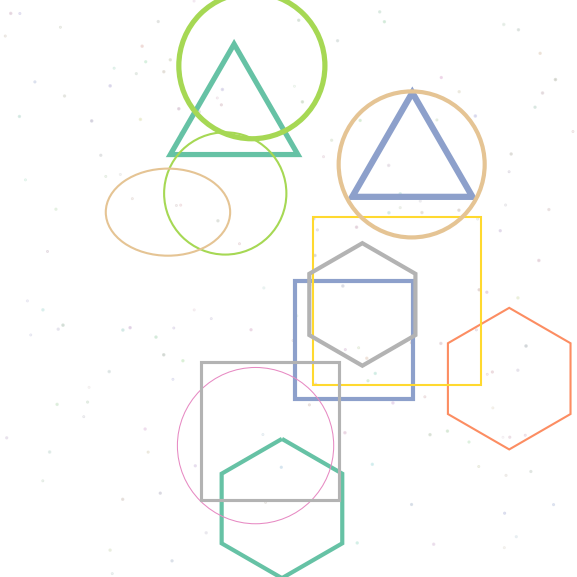[{"shape": "triangle", "thickness": 2.5, "radius": 0.64, "center": [0.405, 0.795]}, {"shape": "hexagon", "thickness": 2, "radius": 0.6, "center": [0.488, 0.119]}, {"shape": "hexagon", "thickness": 1, "radius": 0.61, "center": [0.882, 0.343]}, {"shape": "triangle", "thickness": 3, "radius": 0.6, "center": [0.714, 0.718]}, {"shape": "square", "thickness": 2, "radius": 0.51, "center": [0.613, 0.411]}, {"shape": "circle", "thickness": 0.5, "radius": 0.68, "center": [0.443, 0.228]}, {"shape": "circle", "thickness": 2.5, "radius": 0.63, "center": [0.436, 0.885]}, {"shape": "circle", "thickness": 1, "radius": 0.53, "center": [0.39, 0.664]}, {"shape": "square", "thickness": 1, "radius": 0.73, "center": [0.687, 0.478]}, {"shape": "circle", "thickness": 2, "radius": 0.63, "center": [0.713, 0.714]}, {"shape": "oval", "thickness": 1, "radius": 0.54, "center": [0.291, 0.632]}, {"shape": "square", "thickness": 1.5, "radius": 0.6, "center": [0.468, 0.253]}, {"shape": "hexagon", "thickness": 2, "radius": 0.53, "center": [0.627, 0.472]}]